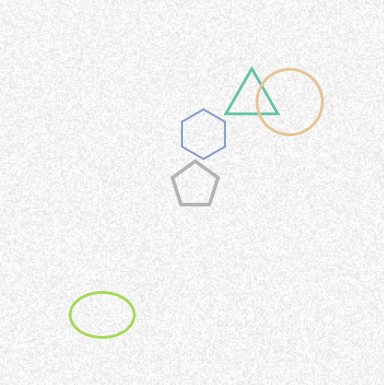[{"shape": "triangle", "thickness": 2, "radius": 0.39, "center": [0.654, 0.743]}, {"shape": "hexagon", "thickness": 1.5, "radius": 0.32, "center": [0.528, 0.651]}, {"shape": "oval", "thickness": 2, "radius": 0.42, "center": [0.265, 0.182]}, {"shape": "circle", "thickness": 2, "radius": 0.43, "center": [0.752, 0.735]}, {"shape": "pentagon", "thickness": 2.5, "radius": 0.31, "center": [0.507, 0.519]}]